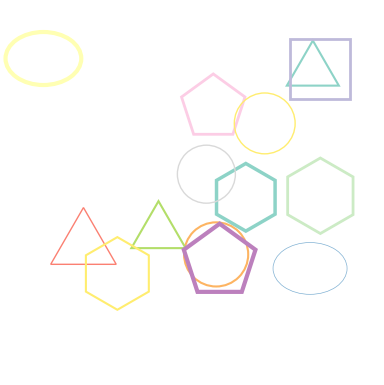[{"shape": "triangle", "thickness": 1.5, "radius": 0.39, "center": [0.813, 0.817]}, {"shape": "hexagon", "thickness": 2.5, "radius": 0.44, "center": [0.638, 0.488]}, {"shape": "oval", "thickness": 3, "radius": 0.49, "center": [0.113, 0.848]}, {"shape": "square", "thickness": 2, "radius": 0.39, "center": [0.83, 0.821]}, {"shape": "triangle", "thickness": 1, "radius": 0.49, "center": [0.217, 0.363]}, {"shape": "oval", "thickness": 0.5, "radius": 0.48, "center": [0.805, 0.303]}, {"shape": "circle", "thickness": 1.5, "radius": 0.42, "center": [0.561, 0.339]}, {"shape": "triangle", "thickness": 1.5, "radius": 0.41, "center": [0.412, 0.396]}, {"shape": "pentagon", "thickness": 2, "radius": 0.43, "center": [0.554, 0.721]}, {"shape": "circle", "thickness": 1, "radius": 0.38, "center": [0.536, 0.548]}, {"shape": "pentagon", "thickness": 3, "radius": 0.49, "center": [0.571, 0.321]}, {"shape": "hexagon", "thickness": 2, "radius": 0.49, "center": [0.832, 0.492]}, {"shape": "circle", "thickness": 1, "radius": 0.4, "center": [0.688, 0.679]}, {"shape": "hexagon", "thickness": 1.5, "radius": 0.47, "center": [0.305, 0.29]}]